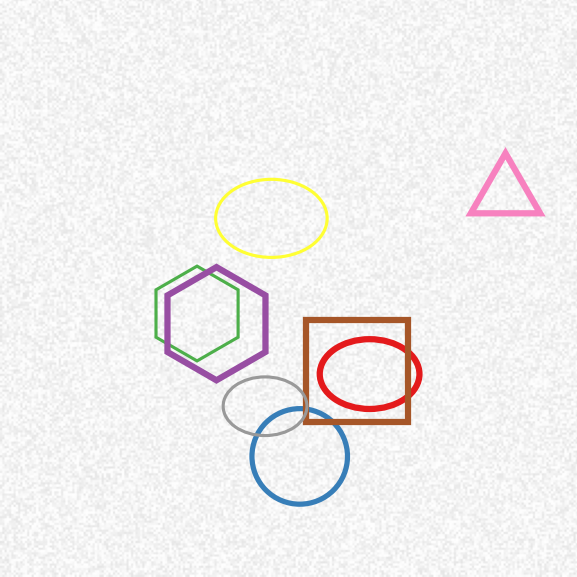[{"shape": "oval", "thickness": 3, "radius": 0.43, "center": [0.64, 0.351]}, {"shape": "circle", "thickness": 2.5, "radius": 0.41, "center": [0.519, 0.209]}, {"shape": "hexagon", "thickness": 1.5, "radius": 0.41, "center": [0.341, 0.456]}, {"shape": "hexagon", "thickness": 3, "radius": 0.49, "center": [0.375, 0.439]}, {"shape": "oval", "thickness": 1.5, "radius": 0.48, "center": [0.47, 0.621]}, {"shape": "square", "thickness": 3, "radius": 0.44, "center": [0.618, 0.356]}, {"shape": "triangle", "thickness": 3, "radius": 0.35, "center": [0.875, 0.664]}, {"shape": "oval", "thickness": 1.5, "radius": 0.36, "center": [0.459, 0.296]}]